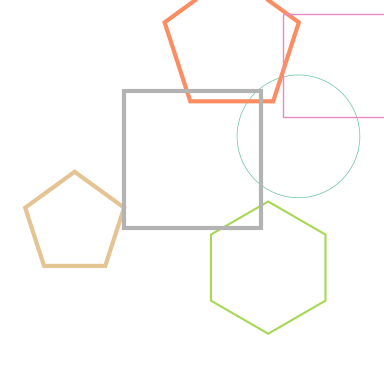[{"shape": "circle", "thickness": 0.5, "radius": 0.8, "center": [0.775, 0.646]}, {"shape": "pentagon", "thickness": 3, "radius": 0.92, "center": [0.602, 0.885]}, {"shape": "square", "thickness": 1, "radius": 0.67, "center": [0.869, 0.83]}, {"shape": "hexagon", "thickness": 1.5, "radius": 0.86, "center": [0.697, 0.305]}, {"shape": "pentagon", "thickness": 3, "radius": 0.68, "center": [0.194, 0.419]}, {"shape": "square", "thickness": 3, "radius": 0.89, "center": [0.5, 0.587]}]